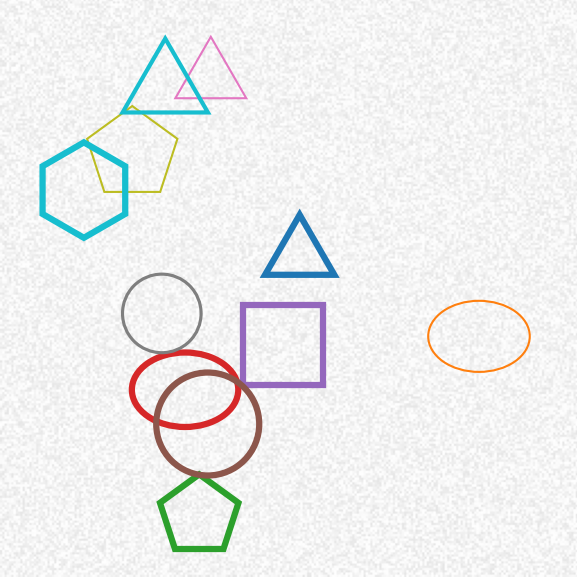[{"shape": "triangle", "thickness": 3, "radius": 0.35, "center": [0.519, 0.558]}, {"shape": "oval", "thickness": 1, "radius": 0.44, "center": [0.829, 0.417]}, {"shape": "pentagon", "thickness": 3, "radius": 0.36, "center": [0.345, 0.106]}, {"shape": "oval", "thickness": 3, "radius": 0.46, "center": [0.32, 0.324]}, {"shape": "square", "thickness": 3, "radius": 0.35, "center": [0.49, 0.401]}, {"shape": "circle", "thickness": 3, "radius": 0.45, "center": [0.36, 0.265]}, {"shape": "triangle", "thickness": 1, "radius": 0.35, "center": [0.365, 0.864]}, {"shape": "circle", "thickness": 1.5, "radius": 0.34, "center": [0.28, 0.456]}, {"shape": "pentagon", "thickness": 1, "radius": 0.41, "center": [0.229, 0.733]}, {"shape": "hexagon", "thickness": 3, "radius": 0.41, "center": [0.145, 0.67]}, {"shape": "triangle", "thickness": 2, "radius": 0.43, "center": [0.286, 0.847]}]